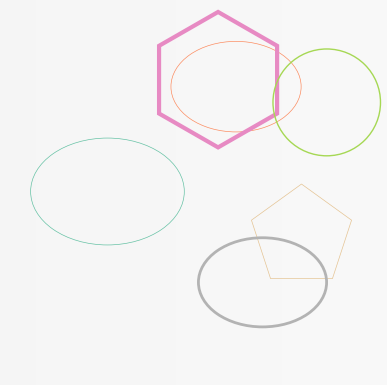[{"shape": "oval", "thickness": 0.5, "radius": 0.99, "center": [0.277, 0.503]}, {"shape": "oval", "thickness": 0.5, "radius": 0.84, "center": [0.609, 0.775]}, {"shape": "hexagon", "thickness": 3, "radius": 0.88, "center": [0.563, 0.793]}, {"shape": "circle", "thickness": 1, "radius": 0.69, "center": [0.843, 0.734]}, {"shape": "pentagon", "thickness": 0.5, "radius": 0.68, "center": [0.778, 0.386]}, {"shape": "oval", "thickness": 2, "radius": 0.83, "center": [0.677, 0.267]}]